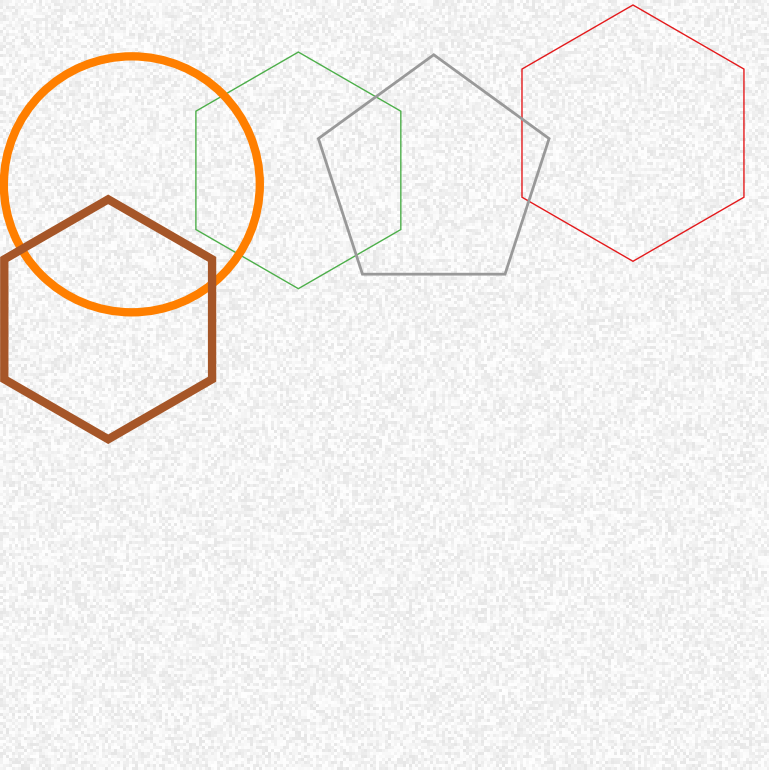[{"shape": "hexagon", "thickness": 0.5, "radius": 0.83, "center": [0.822, 0.827]}, {"shape": "hexagon", "thickness": 0.5, "radius": 0.77, "center": [0.387, 0.779]}, {"shape": "circle", "thickness": 3, "radius": 0.83, "center": [0.171, 0.761]}, {"shape": "hexagon", "thickness": 3, "radius": 0.78, "center": [0.141, 0.585]}, {"shape": "pentagon", "thickness": 1, "radius": 0.79, "center": [0.563, 0.771]}]